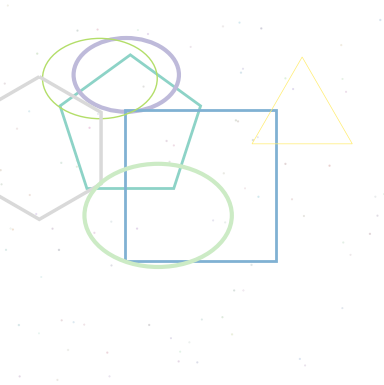[{"shape": "pentagon", "thickness": 2, "radius": 0.96, "center": [0.338, 0.666]}, {"shape": "oval", "thickness": 3, "radius": 0.68, "center": [0.328, 0.806]}, {"shape": "square", "thickness": 2, "radius": 0.98, "center": [0.521, 0.519]}, {"shape": "oval", "thickness": 1, "radius": 0.74, "center": [0.259, 0.796]}, {"shape": "hexagon", "thickness": 2.5, "radius": 0.93, "center": [0.102, 0.615]}, {"shape": "oval", "thickness": 3, "radius": 0.96, "center": [0.411, 0.441]}, {"shape": "triangle", "thickness": 0.5, "radius": 0.75, "center": [0.785, 0.702]}]